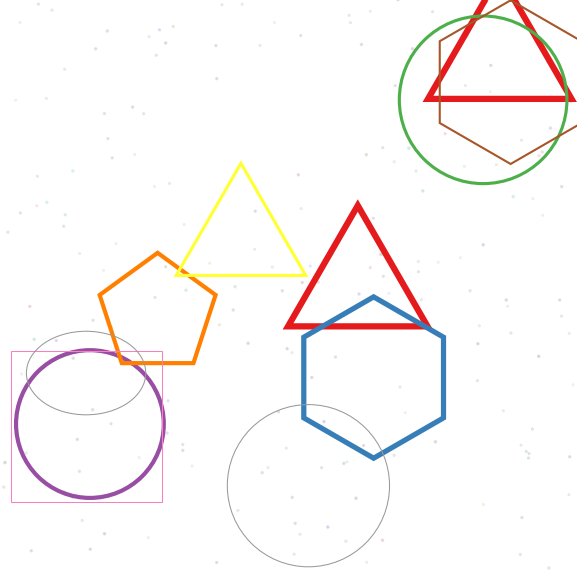[{"shape": "triangle", "thickness": 3, "radius": 0.7, "center": [0.62, 0.504]}, {"shape": "triangle", "thickness": 3, "radius": 0.72, "center": [0.865, 0.9]}, {"shape": "hexagon", "thickness": 2.5, "radius": 0.7, "center": [0.647, 0.345]}, {"shape": "circle", "thickness": 1.5, "radius": 0.73, "center": [0.837, 0.826]}, {"shape": "circle", "thickness": 2, "radius": 0.64, "center": [0.156, 0.265]}, {"shape": "pentagon", "thickness": 2, "radius": 0.53, "center": [0.273, 0.456]}, {"shape": "triangle", "thickness": 1.5, "radius": 0.65, "center": [0.417, 0.587]}, {"shape": "hexagon", "thickness": 1, "radius": 0.71, "center": [0.884, 0.857]}, {"shape": "square", "thickness": 0.5, "radius": 0.65, "center": [0.15, 0.261]}, {"shape": "oval", "thickness": 0.5, "radius": 0.52, "center": [0.149, 0.353]}, {"shape": "circle", "thickness": 0.5, "radius": 0.7, "center": [0.534, 0.158]}]